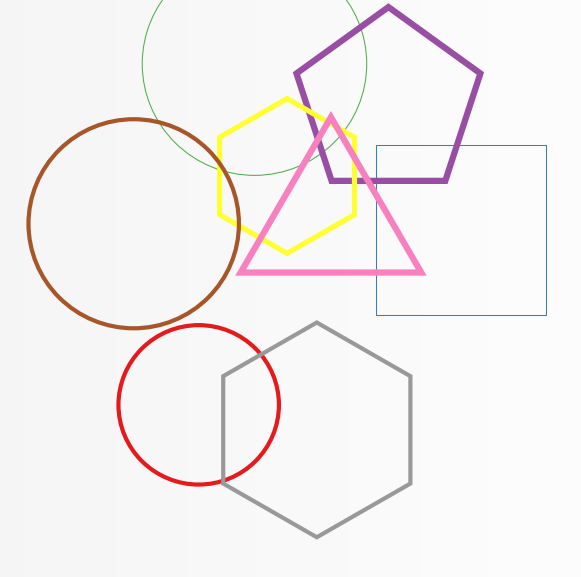[{"shape": "circle", "thickness": 2, "radius": 0.69, "center": [0.342, 0.298]}, {"shape": "square", "thickness": 0.5, "radius": 0.73, "center": [0.793, 0.601]}, {"shape": "circle", "thickness": 0.5, "radius": 0.97, "center": [0.438, 0.889]}, {"shape": "pentagon", "thickness": 3, "radius": 0.83, "center": [0.668, 0.821]}, {"shape": "hexagon", "thickness": 2.5, "radius": 0.67, "center": [0.494, 0.694]}, {"shape": "circle", "thickness": 2, "radius": 0.91, "center": [0.23, 0.612]}, {"shape": "triangle", "thickness": 3, "radius": 0.9, "center": [0.569, 0.617]}, {"shape": "hexagon", "thickness": 2, "radius": 0.93, "center": [0.545, 0.255]}]